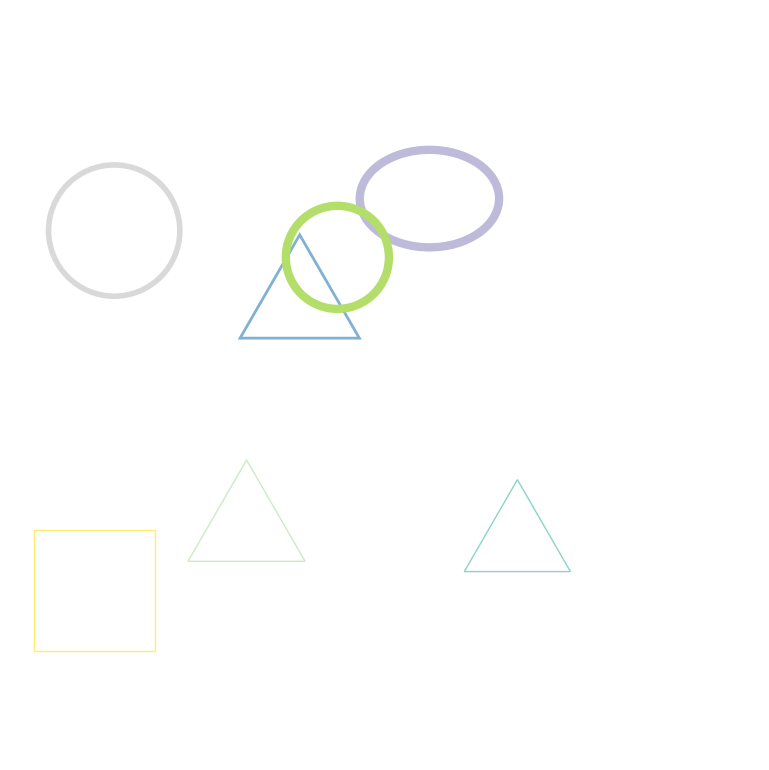[{"shape": "triangle", "thickness": 0.5, "radius": 0.4, "center": [0.672, 0.297]}, {"shape": "oval", "thickness": 3, "radius": 0.45, "center": [0.558, 0.742]}, {"shape": "triangle", "thickness": 1, "radius": 0.45, "center": [0.389, 0.606]}, {"shape": "circle", "thickness": 3, "radius": 0.33, "center": [0.438, 0.666]}, {"shape": "circle", "thickness": 2, "radius": 0.43, "center": [0.148, 0.701]}, {"shape": "triangle", "thickness": 0.5, "radius": 0.44, "center": [0.32, 0.315]}, {"shape": "square", "thickness": 0.5, "radius": 0.39, "center": [0.123, 0.233]}]